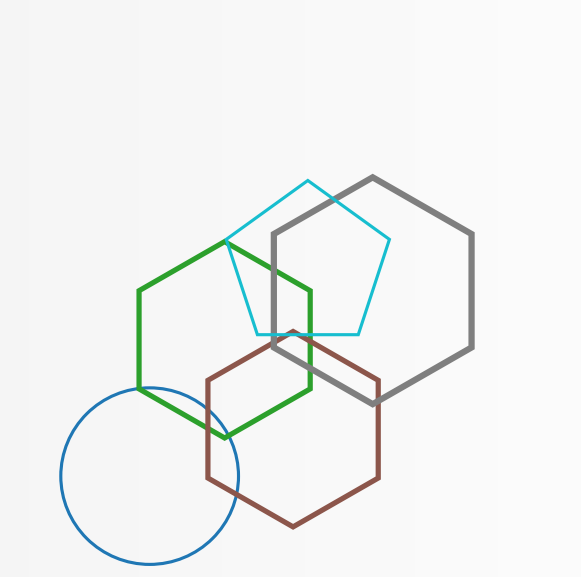[{"shape": "circle", "thickness": 1.5, "radius": 0.76, "center": [0.257, 0.175]}, {"shape": "hexagon", "thickness": 2.5, "radius": 0.85, "center": [0.386, 0.411]}, {"shape": "hexagon", "thickness": 2.5, "radius": 0.85, "center": [0.504, 0.256]}, {"shape": "hexagon", "thickness": 3, "radius": 0.98, "center": [0.641, 0.496]}, {"shape": "pentagon", "thickness": 1.5, "radius": 0.74, "center": [0.53, 0.539]}]